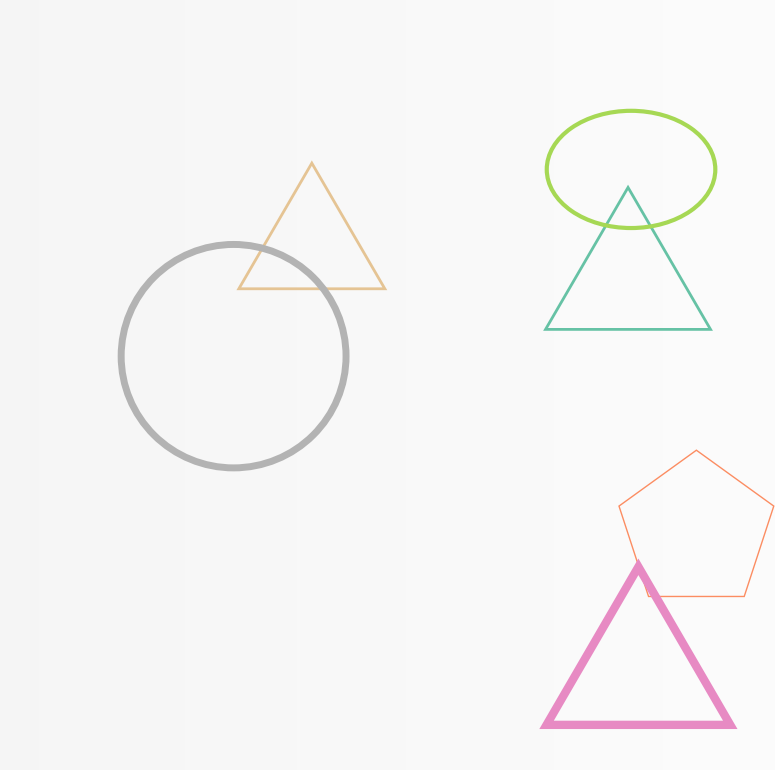[{"shape": "triangle", "thickness": 1, "radius": 0.61, "center": [0.81, 0.634]}, {"shape": "pentagon", "thickness": 0.5, "radius": 0.52, "center": [0.899, 0.31]}, {"shape": "triangle", "thickness": 3, "radius": 0.68, "center": [0.824, 0.127]}, {"shape": "oval", "thickness": 1.5, "radius": 0.54, "center": [0.814, 0.78]}, {"shape": "triangle", "thickness": 1, "radius": 0.54, "center": [0.402, 0.679]}, {"shape": "circle", "thickness": 2.5, "radius": 0.73, "center": [0.301, 0.537]}]